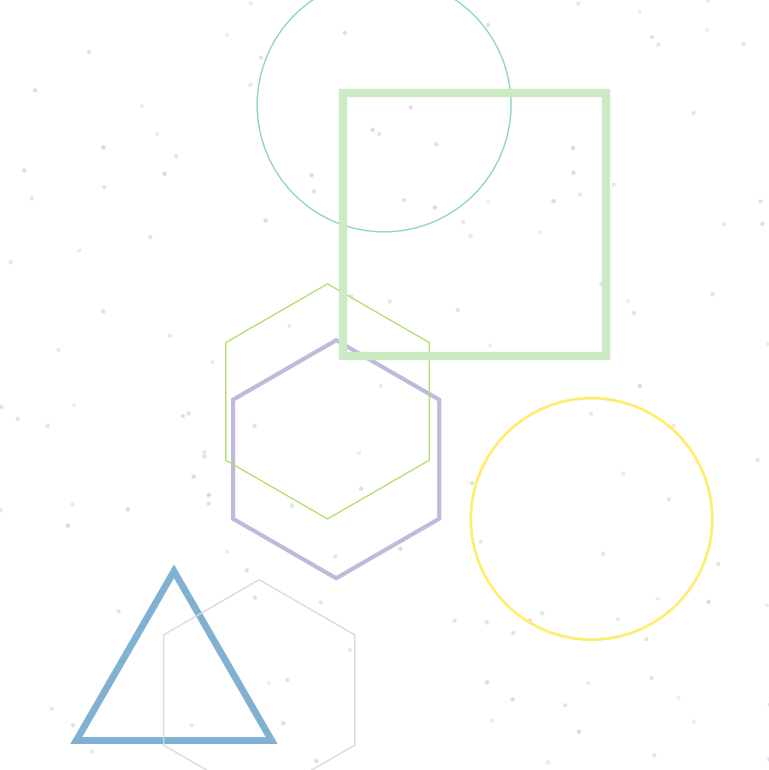[{"shape": "circle", "thickness": 0.5, "radius": 0.82, "center": [0.499, 0.864]}, {"shape": "hexagon", "thickness": 1.5, "radius": 0.77, "center": [0.437, 0.404]}, {"shape": "triangle", "thickness": 2.5, "radius": 0.73, "center": [0.226, 0.112]}, {"shape": "hexagon", "thickness": 0.5, "radius": 0.76, "center": [0.425, 0.479]}, {"shape": "hexagon", "thickness": 0.5, "radius": 0.72, "center": [0.337, 0.104]}, {"shape": "square", "thickness": 3, "radius": 0.85, "center": [0.617, 0.708]}, {"shape": "circle", "thickness": 1, "radius": 0.78, "center": [0.768, 0.326]}]